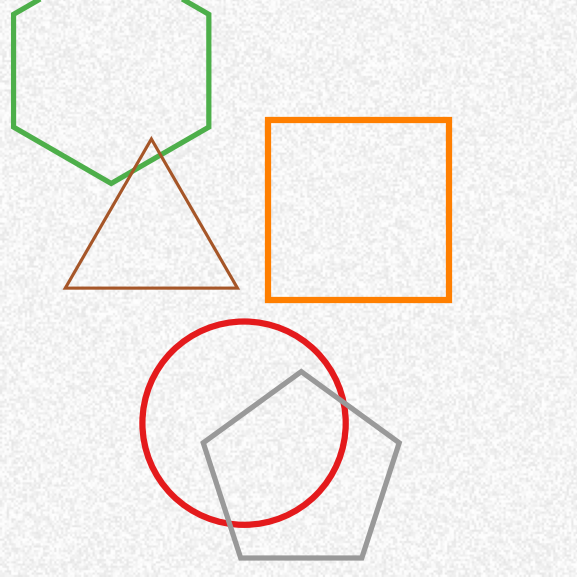[{"shape": "circle", "thickness": 3, "radius": 0.88, "center": [0.423, 0.266]}, {"shape": "hexagon", "thickness": 2.5, "radius": 0.98, "center": [0.193, 0.877]}, {"shape": "square", "thickness": 3, "radius": 0.78, "center": [0.621, 0.636]}, {"shape": "triangle", "thickness": 1.5, "radius": 0.86, "center": [0.262, 0.586]}, {"shape": "pentagon", "thickness": 2.5, "radius": 0.89, "center": [0.522, 0.177]}]